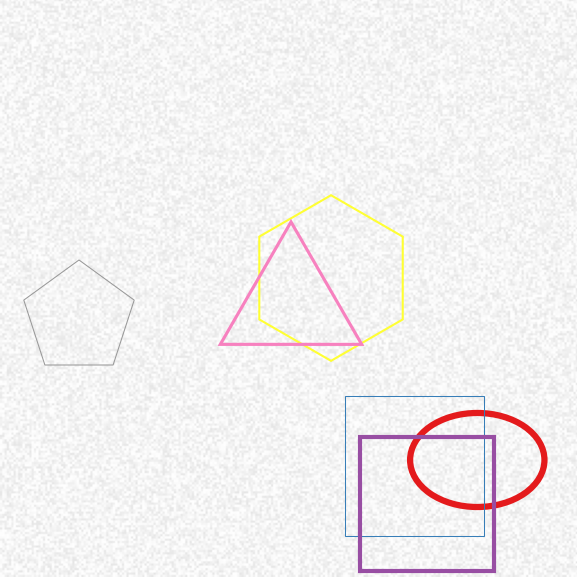[{"shape": "oval", "thickness": 3, "radius": 0.58, "center": [0.826, 0.203]}, {"shape": "square", "thickness": 0.5, "radius": 0.6, "center": [0.718, 0.192]}, {"shape": "square", "thickness": 2, "radius": 0.58, "center": [0.739, 0.126]}, {"shape": "hexagon", "thickness": 1, "radius": 0.72, "center": [0.573, 0.518]}, {"shape": "triangle", "thickness": 1.5, "radius": 0.71, "center": [0.504, 0.474]}, {"shape": "pentagon", "thickness": 0.5, "radius": 0.5, "center": [0.137, 0.448]}]